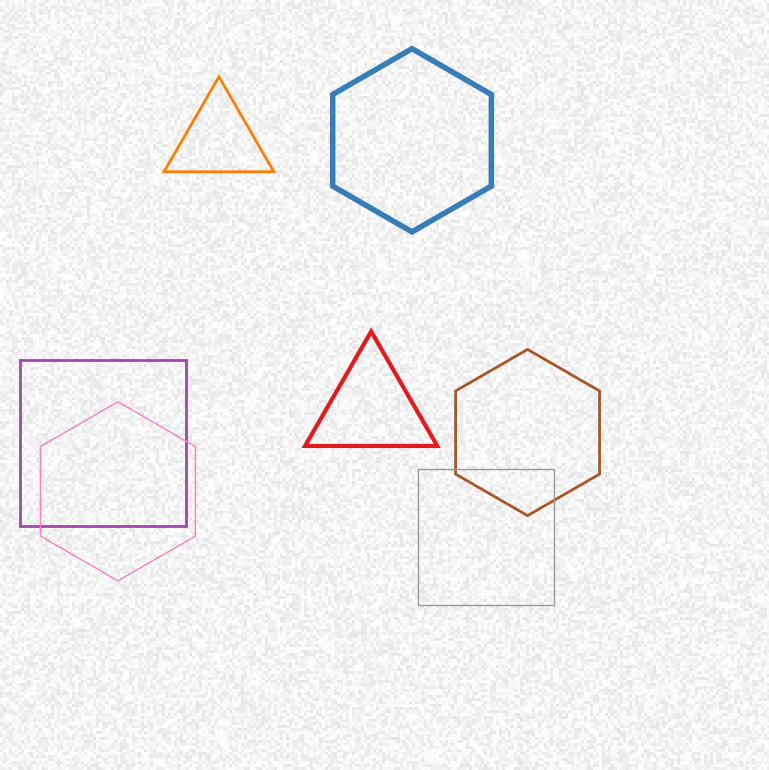[{"shape": "triangle", "thickness": 1.5, "radius": 0.5, "center": [0.482, 0.47]}, {"shape": "hexagon", "thickness": 2, "radius": 0.59, "center": [0.535, 0.818]}, {"shape": "square", "thickness": 1, "radius": 0.54, "center": [0.134, 0.425]}, {"shape": "triangle", "thickness": 1, "radius": 0.41, "center": [0.284, 0.818]}, {"shape": "hexagon", "thickness": 1, "radius": 0.54, "center": [0.685, 0.438]}, {"shape": "hexagon", "thickness": 0.5, "radius": 0.58, "center": [0.153, 0.362]}, {"shape": "square", "thickness": 0.5, "radius": 0.44, "center": [0.631, 0.303]}]